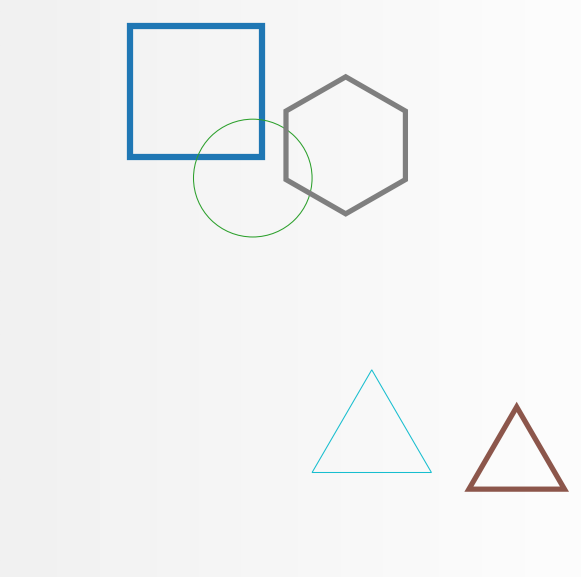[{"shape": "square", "thickness": 3, "radius": 0.57, "center": [0.338, 0.841]}, {"shape": "circle", "thickness": 0.5, "radius": 0.51, "center": [0.435, 0.691]}, {"shape": "triangle", "thickness": 2.5, "radius": 0.47, "center": [0.889, 0.2]}, {"shape": "hexagon", "thickness": 2.5, "radius": 0.59, "center": [0.595, 0.748]}, {"shape": "triangle", "thickness": 0.5, "radius": 0.59, "center": [0.64, 0.24]}]